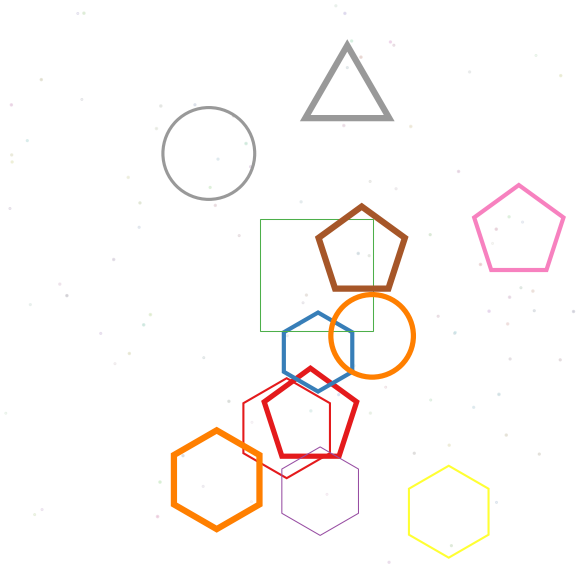[{"shape": "hexagon", "thickness": 1, "radius": 0.43, "center": [0.496, 0.258]}, {"shape": "pentagon", "thickness": 2.5, "radius": 0.42, "center": [0.538, 0.277]}, {"shape": "hexagon", "thickness": 2, "radius": 0.34, "center": [0.551, 0.39]}, {"shape": "square", "thickness": 0.5, "radius": 0.49, "center": [0.548, 0.523]}, {"shape": "hexagon", "thickness": 0.5, "radius": 0.38, "center": [0.554, 0.149]}, {"shape": "hexagon", "thickness": 3, "radius": 0.43, "center": [0.375, 0.168]}, {"shape": "circle", "thickness": 2.5, "radius": 0.36, "center": [0.644, 0.418]}, {"shape": "hexagon", "thickness": 1, "radius": 0.4, "center": [0.777, 0.113]}, {"shape": "pentagon", "thickness": 3, "radius": 0.39, "center": [0.626, 0.563]}, {"shape": "pentagon", "thickness": 2, "radius": 0.41, "center": [0.898, 0.597]}, {"shape": "triangle", "thickness": 3, "radius": 0.42, "center": [0.601, 0.837]}, {"shape": "circle", "thickness": 1.5, "radius": 0.4, "center": [0.362, 0.733]}]